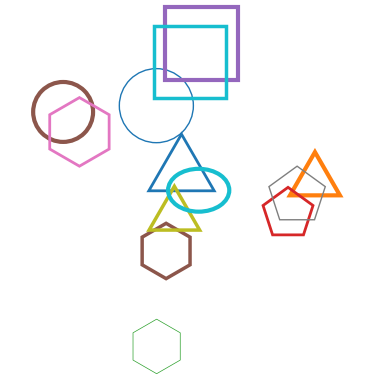[{"shape": "circle", "thickness": 1, "radius": 0.48, "center": [0.406, 0.726]}, {"shape": "triangle", "thickness": 2, "radius": 0.49, "center": [0.471, 0.553]}, {"shape": "triangle", "thickness": 3, "radius": 0.37, "center": [0.818, 0.53]}, {"shape": "hexagon", "thickness": 0.5, "radius": 0.35, "center": [0.407, 0.1]}, {"shape": "pentagon", "thickness": 2, "radius": 0.34, "center": [0.748, 0.445]}, {"shape": "square", "thickness": 3, "radius": 0.47, "center": [0.524, 0.887]}, {"shape": "hexagon", "thickness": 2.5, "radius": 0.36, "center": [0.431, 0.348]}, {"shape": "circle", "thickness": 3, "radius": 0.39, "center": [0.164, 0.709]}, {"shape": "hexagon", "thickness": 2, "radius": 0.45, "center": [0.206, 0.657]}, {"shape": "pentagon", "thickness": 1, "radius": 0.38, "center": [0.772, 0.491]}, {"shape": "triangle", "thickness": 2.5, "radius": 0.38, "center": [0.453, 0.44]}, {"shape": "oval", "thickness": 3, "radius": 0.4, "center": [0.516, 0.506]}, {"shape": "square", "thickness": 2.5, "radius": 0.47, "center": [0.494, 0.84]}]